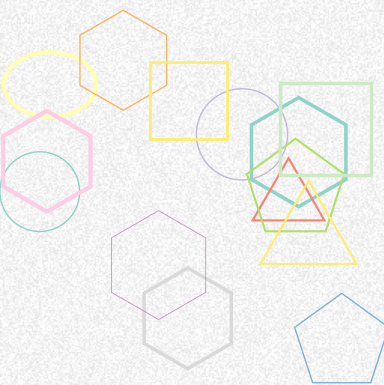[{"shape": "hexagon", "thickness": 2.5, "radius": 0.71, "center": [0.776, 0.605]}, {"shape": "circle", "thickness": 1, "radius": 0.52, "center": [0.103, 0.502]}, {"shape": "oval", "thickness": 3, "radius": 0.6, "center": [0.13, 0.78]}, {"shape": "circle", "thickness": 1, "radius": 0.59, "center": [0.628, 0.651]}, {"shape": "triangle", "thickness": 1.5, "radius": 0.54, "center": [0.75, 0.481]}, {"shape": "pentagon", "thickness": 1, "radius": 0.64, "center": [0.887, 0.11]}, {"shape": "hexagon", "thickness": 1, "radius": 0.65, "center": [0.32, 0.843]}, {"shape": "pentagon", "thickness": 1.5, "radius": 0.66, "center": [0.768, 0.507]}, {"shape": "hexagon", "thickness": 3, "radius": 0.65, "center": [0.122, 0.581]}, {"shape": "hexagon", "thickness": 2.5, "radius": 0.65, "center": [0.488, 0.173]}, {"shape": "hexagon", "thickness": 0.5, "radius": 0.71, "center": [0.412, 0.311]}, {"shape": "square", "thickness": 2.5, "radius": 0.59, "center": [0.845, 0.666]}, {"shape": "triangle", "thickness": 1.5, "radius": 0.72, "center": [0.801, 0.386]}, {"shape": "square", "thickness": 2, "radius": 0.5, "center": [0.489, 0.739]}]